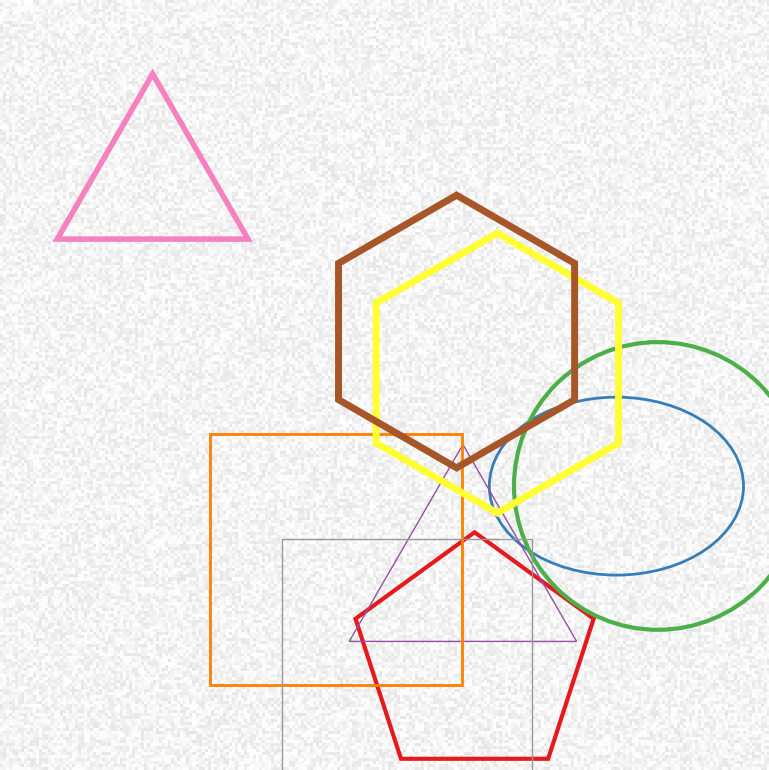[{"shape": "pentagon", "thickness": 1.5, "radius": 0.81, "center": [0.616, 0.146]}, {"shape": "oval", "thickness": 1, "radius": 0.83, "center": [0.801, 0.369]}, {"shape": "circle", "thickness": 1.5, "radius": 0.93, "center": [0.854, 0.369]}, {"shape": "triangle", "thickness": 0.5, "radius": 0.85, "center": [0.601, 0.252]}, {"shape": "square", "thickness": 1, "radius": 0.82, "center": [0.437, 0.274]}, {"shape": "hexagon", "thickness": 2.5, "radius": 0.91, "center": [0.646, 0.516]}, {"shape": "hexagon", "thickness": 2.5, "radius": 0.89, "center": [0.593, 0.569]}, {"shape": "triangle", "thickness": 2, "radius": 0.72, "center": [0.198, 0.761]}, {"shape": "square", "thickness": 0.5, "radius": 0.81, "center": [0.528, 0.138]}]